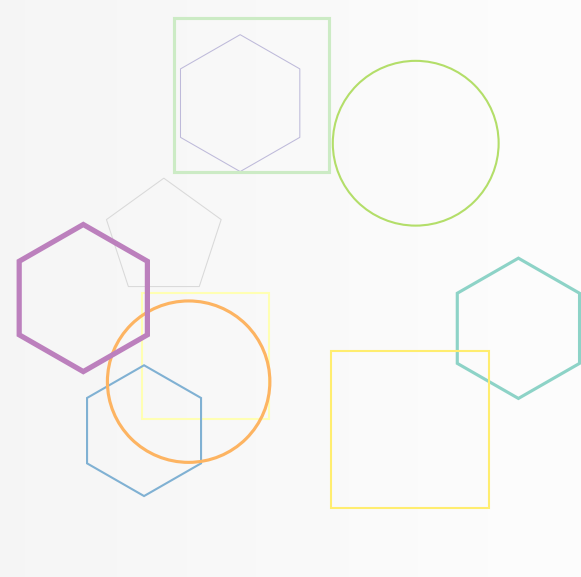[{"shape": "hexagon", "thickness": 1.5, "radius": 0.61, "center": [0.892, 0.431]}, {"shape": "square", "thickness": 1, "radius": 0.55, "center": [0.354, 0.382]}, {"shape": "hexagon", "thickness": 0.5, "radius": 0.59, "center": [0.413, 0.821]}, {"shape": "hexagon", "thickness": 1, "radius": 0.57, "center": [0.248, 0.253]}, {"shape": "circle", "thickness": 1.5, "radius": 0.7, "center": [0.325, 0.338]}, {"shape": "circle", "thickness": 1, "radius": 0.71, "center": [0.715, 0.751]}, {"shape": "pentagon", "thickness": 0.5, "radius": 0.52, "center": [0.282, 0.587]}, {"shape": "hexagon", "thickness": 2.5, "radius": 0.64, "center": [0.143, 0.483]}, {"shape": "square", "thickness": 1.5, "radius": 0.67, "center": [0.432, 0.834]}, {"shape": "square", "thickness": 1, "radius": 0.68, "center": [0.705, 0.255]}]